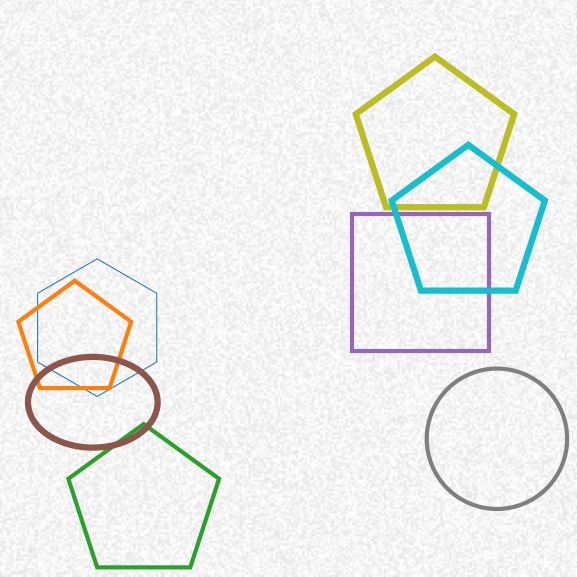[{"shape": "hexagon", "thickness": 0.5, "radius": 0.6, "center": [0.168, 0.432]}, {"shape": "pentagon", "thickness": 2, "radius": 0.51, "center": [0.129, 0.41]}, {"shape": "pentagon", "thickness": 2, "radius": 0.69, "center": [0.249, 0.128]}, {"shape": "square", "thickness": 2, "radius": 0.59, "center": [0.728, 0.51]}, {"shape": "oval", "thickness": 3, "radius": 0.56, "center": [0.161, 0.303]}, {"shape": "circle", "thickness": 2, "radius": 0.61, "center": [0.861, 0.239]}, {"shape": "pentagon", "thickness": 3, "radius": 0.72, "center": [0.753, 0.757]}, {"shape": "pentagon", "thickness": 3, "radius": 0.7, "center": [0.811, 0.609]}]